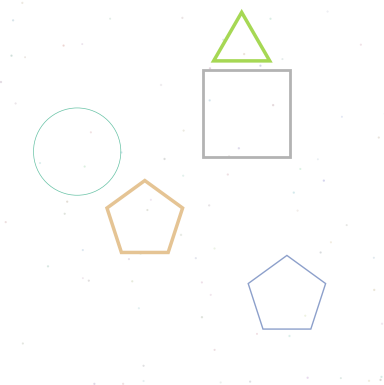[{"shape": "circle", "thickness": 0.5, "radius": 0.57, "center": [0.2, 0.606]}, {"shape": "pentagon", "thickness": 1, "radius": 0.53, "center": [0.745, 0.231]}, {"shape": "triangle", "thickness": 2.5, "radius": 0.42, "center": [0.628, 0.884]}, {"shape": "pentagon", "thickness": 2.5, "radius": 0.52, "center": [0.376, 0.428]}, {"shape": "square", "thickness": 2, "radius": 0.57, "center": [0.64, 0.705]}]